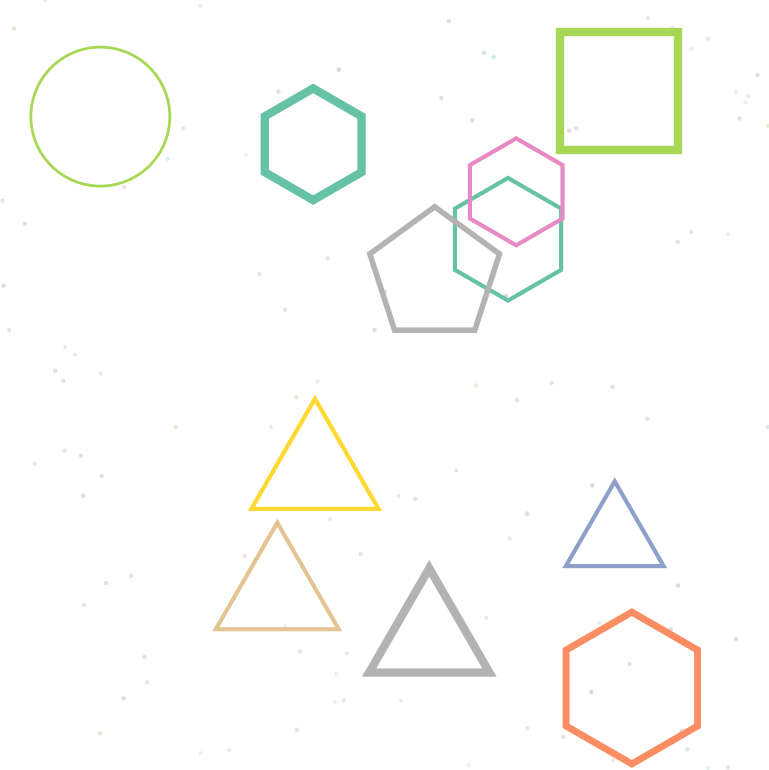[{"shape": "hexagon", "thickness": 1.5, "radius": 0.4, "center": [0.66, 0.689]}, {"shape": "hexagon", "thickness": 3, "radius": 0.36, "center": [0.407, 0.813]}, {"shape": "hexagon", "thickness": 2.5, "radius": 0.49, "center": [0.821, 0.106]}, {"shape": "triangle", "thickness": 1.5, "radius": 0.37, "center": [0.798, 0.302]}, {"shape": "hexagon", "thickness": 1.5, "radius": 0.35, "center": [0.67, 0.751]}, {"shape": "circle", "thickness": 1, "radius": 0.45, "center": [0.13, 0.849]}, {"shape": "square", "thickness": 3, "radius": 0.38, "center": [0.804, 0.882]}, {"shape": "triangle", "thickness": 1.5, "radius": 0.48, "center": [0.409, 0.387]}, {"shape": "triangle", "thickness": 1.5, "radius": 0.46, "center": [0.36, 0.229]}, {"shape": "pentagon", "thickness": 2, "radius": 0.44, "center": [0.564, 0.643]}, {"shape": "triangle", "thickness": 3, "radius": 0.45, "center": [0.557, 0.172]}]